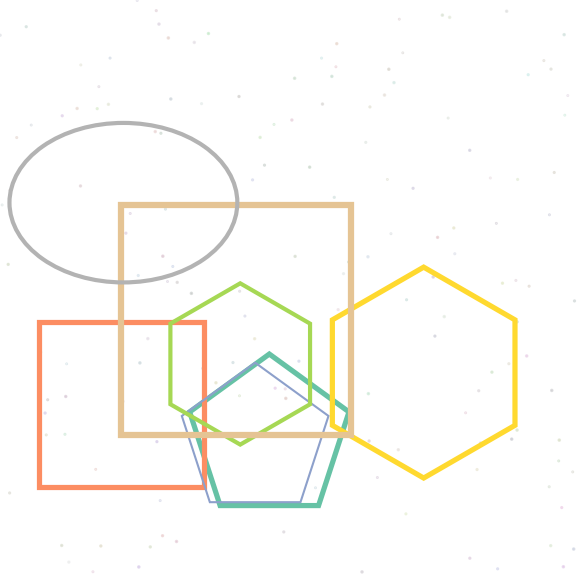[{"shape": "pentagon", "thickness": 2.5, "radius": 0.73, "center": [0.466, 0.241]}, {"shape": "square", "thickness": 2.5, "radius": 0.71, "center": [0.21, 0.299]}, {"shape": "pentagon", "thickness": 1, "radius": 0.67, "center": [0.442, 0.238]}, {"shape": "hexagon", "thickness": 2, "radius": 0.7, "center": [0.416, 0.369]}, {"shape": "hexagon", "thickness": 2.5, "radius": 0.91, "center": [0.734, 0.354]}, {"shape": "square", "thickness": 3, "radius": 1.0, "center": [0.408, 0.444]}, {"shape": "oval", "thickness": 2, "radius": 0.99, "center": [0.214, 0.648]}]